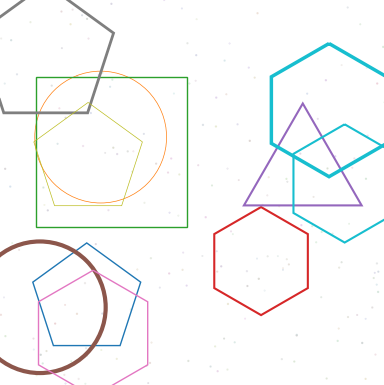[{"shape": "pentagon", "thickness": 1, "radius": 0.74, "center": [0.225, 0.222]}, {"shape": "circle", "thickness": 0.5, "radius": 0.86, "center": [0.261, 0.644]}, {"shape": "square", "thickness": 1, "radius": 0.98, "center": [0.29, 0.605]}, {"shape": "hexagon", "thickness": 1.5, "radius": 0.7, "center": [0.678, 0.322]}, {"shape": "triangle", "thickness": 1.5, "radius": 0.88, "center": [0.786, 0.555]}, {"shape": "circle", "thickness": 3, "radius": 0.85, "center": [0.104, 0.202]}, {"shape": "hexagon", "thickness": 1, "radius": 0.82, "center": [0.242, 0.134]}, {"shape": "pentagon", "thickness": 2, "radius": 0.93, "center": [0.119, 0.857]}, {"shape": "pentagon", "thickness": 0.5, "radius": 0.74, "center": [0.229, 0.586]}, {"shape": "hexagon", "thickness": 1.5, "radius": 0.77, "center": [0.895, 0.524]}, {"shape": "hexagon", "thickness": 2.5, "radius": 0.86, "center": [0.855, 0.714]}]